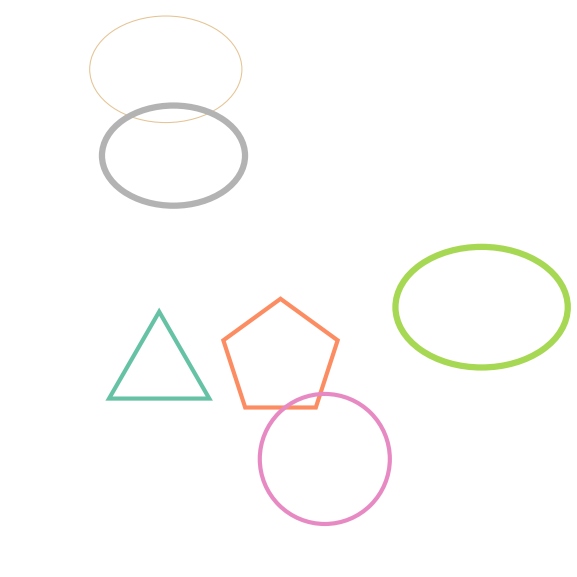[{"shape": "triangle", "thickness": 2, "radius": 0.5, "center": [0.276, 0.359]}, {"shape": "pentagon", "thickness": 2, "radius": 0.52, "center": [0.486, 0.378]}, {"shape": "circle", "thickness": 2, "radius": 0.56, "center": [0.562, 0.204]}, {"shape": "oval", "thickness": 3, "radius": 0.75, "center": [0.834, 0.467]}, {"shape": "oval", "thickness": 0.5, "radius": 0.66, "center": [0.287, 0.879]}, {"shape": "oval", "thickness": 3, "radius": 0.62, "center": [0.3, 0.73]}]